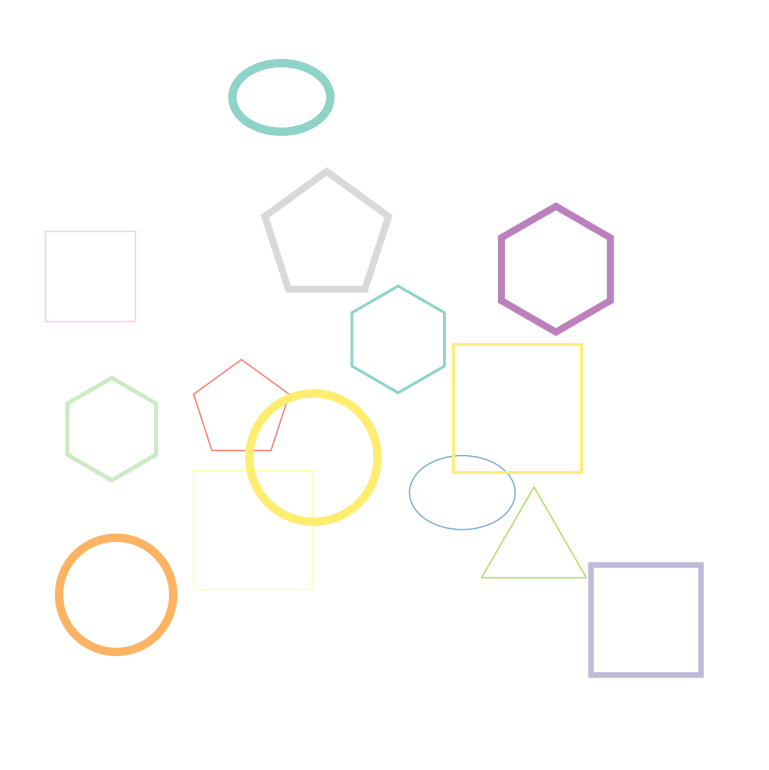[{"shape": "hexagon", "thickness": 1, "radius": 0.35, "center": [0.517, 0.559]}, {"shape": "oval", "thickness": 3, "radius": 0.32, "center": [0.365, 0.873]}, {"shape": "square", "thickness": 0.5, "radius": 0.39, "center": [0.328, 0.313]}, {"shape": "square", "thickness": 2, "radius": 0.36, "center": [0.839, 0.195]}, {"shape": "pentagon", "thickness": 0.5, "radius": 0.33, "center": [0.314, 0.468]}, {"shape": "oval", "thickness": 0.5, "radius": 0.34, "center": [0.6, 0.36]}, {"shape": "circle", "thickness": 3, "radius": 0.37, "center": [0.151, 0.228]}, {"shape": "triangle", "thickness": 0.5, "radius": 0.39, "center": [0.693, 0.289]}, {"shape": "square", "thickness": 0.5, "radius": 0.29, "center": [0.117, 0.641]}, {"shape": "pentagon", "thickness": 2.5, "radius": 0.42, "center": [0.424, 0.693]}, {"shape": "hexagon", "thickness": 2.5, "radius": 0.41, "center": [0.722, 0.65]}, {"shape": "hexagon", "thickness": 1.5, "radius": 0.33, "center": [0.145, 0.443]}, {"shape": "square", "thickness": 1, "radius": 0.42, "center": [0.672, 0.47]}, {"shape": "circle", "thickness": 3, "radius": 0.42, "center": [0.407, 0.406]}]